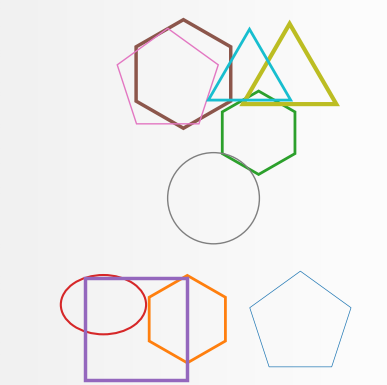[{"shape": "pentagon", "thickness": 0.5, "radius": 0.69, "center": [0.775, 0.158]}, {"shape": "hexagon", "thickness": 2, "radius": 0.57, "center": [0.483, 0.171]}, {"shape": "hexagon", "thickness": 2, "radius": 0.54, "center": [0.667, 0.655]}, {"shape": "oval", "thickness": 1.5, "radius": 0.55, "center": [0.267, 0.209]}, {"shape": "square", "thickness": 2.5, "radius": 0.66, "center": [0.351, 0.146]}, {"shape": "hexagon", "thickness": 2.5, "radius": 0.7, "center": [0.473, 0.808]}, {"shape": "pentagon", "thickness": 1, "radius": 0.69, "center": [0.433, 0.789]}, {"shape": "circle", "thickness": 1, "radius": 0.59, "center": [0.551, 0.485]}, {"shape": "triangle", "thickness": 3, "radius": 0.7, "center": [0.747, 0.799]}, {"shape": "triangle", "thickness": 2, "radius": 0.61, "center": [0.644, 0.801]}]